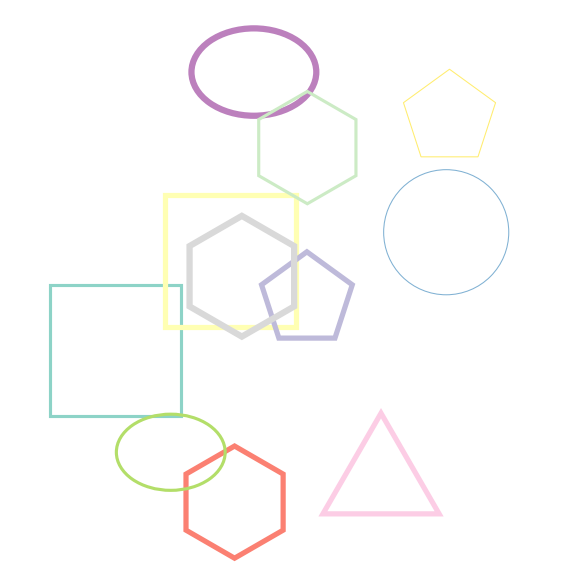[{"shape": "square", "thickness": 1.5, "radius": 0.57, "center": [0.2, 0.393]}, {"shape": "square", "thickness": 2.5, "radius": 0.57, "center": [0.399, 0.547]}, {"shape": "pentagon", "thickness": 2.5, "radius": 0.41, "center": [0.531, 0.48]}, {"shape": "hexagon", "thickness": 2.5, "radius": 0.49, "center": [0.406, 0.13]}, {"shape": "circle", "thickness": 0.5, "radius": 0.54, "center": [0.773, 0.597]}, {"shape": "oval", "thickness": 1.5, "radius": 0.47, "center": [0.296, 0.216]}, {"shape": "triangle", "thickness": 2.5, "radius": 0.58, "center": [0.66, 0.167]}, {"shape": "hexagon", "thickness": 3, "radius": 0.52, "center": [0.419, 0.521]}, {"shape": "oval", "thickness": 3, "radius": 0.54, "center": [0.44, 0.874]}, {"shape": "hexagon", "thickness": 1.5, "radius": 0.49, "center": [0.532, 0.744]}, {"shape": "pentagon", "thickness": 0.5, "radius": 0.42, "center": [0.778, 0.795]}]